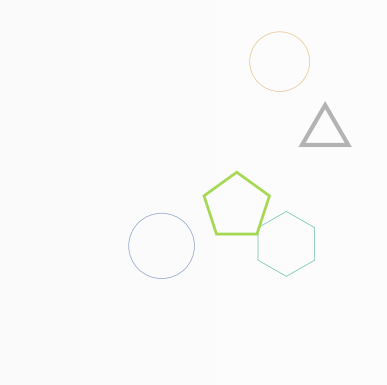[{"shape": "hexagon", "thickness": 0.5, "radius": 0.42, "center": [0.739, 0.366]}, {"shape": "circle", "thickness": 0.5, "radius": 0.42, "center": [0.417, 0.361]}, {"shape": "pentagon", "thickness": 2, "radius": 0.44, "center": [0.611, 0.464]}, {"shape": "circle", "thickness": 0.5, "radius": 0.39, "center": [0.722, 0.84]}, {"shape": "triangle", "thickness": 3, "radius": 0.35, "center": [0.839, 0.658]}]